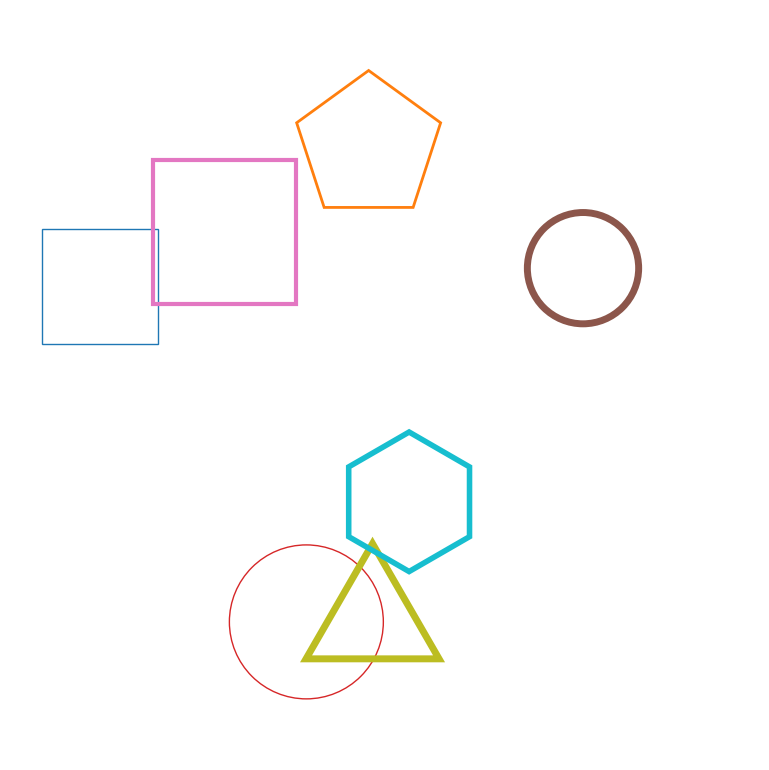[{"shape": "square", "thickness": 0.5, "radius": 0.38, "center": [0.13, 0.628]}, {"shape": "pentagon", "thickness": 1, "radius": 0.49, "center": [0.479, 0.81]}, {"shape": "circle", "thickness": 0.5, "radius": 0.5, "center": [0.398, 0.192]}, {"shape": "circle", "thickness": 2.5, "radius": 0.36, "center": [0.757, 0.652]}, {"shape": "square", "thickness": 1.5, "radius": 0.46, "center": [0.292, 0.699]}, {"shape": "triangle", "thickness": 2.5, "radius": 0.5, "center": [0.484, 0.194]}, {"shape": "hexagon", "thickness": 2, "radius": 0.45, "center": [0.531, 0.348]}]